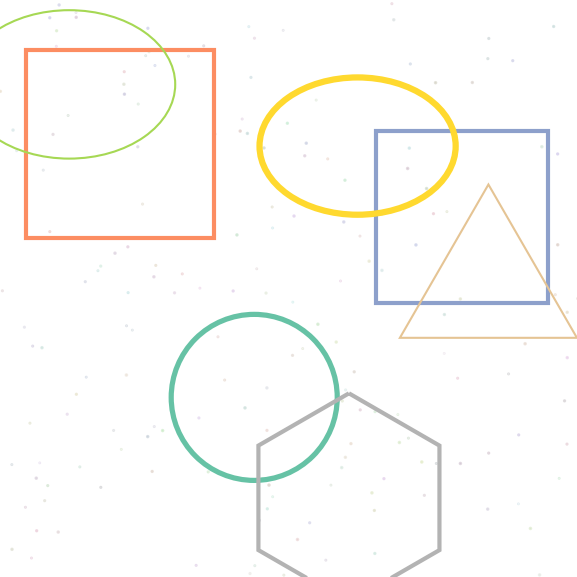[{"shape": "circle", "thickness": 2.5, "radius": 0.72, "center": [0.44, 0.311]}, {"shape": "square", "thickness": 2, "radius": 0.82, "center": [0.208, 0.75]}, {"shape": "square", "thickness": 2, "radius": 0.74, "center": [0.8, 0.623]}, {"shape": "oval", "thickness": 1, "radius": 0.92, "center": [0.12, 0.853]}, {"shape": "oval", "thickness": 3, "radius": 0.85, "center": [0.619, 0.746]}, {"shape": "triangle", "thickness": 1, "radius": 0.88, "center": [0.846, 0.503]}, {"shape": "hexagon", "thickness": 2, "radius": 0.9, "center": [0.604, 0.137]}]